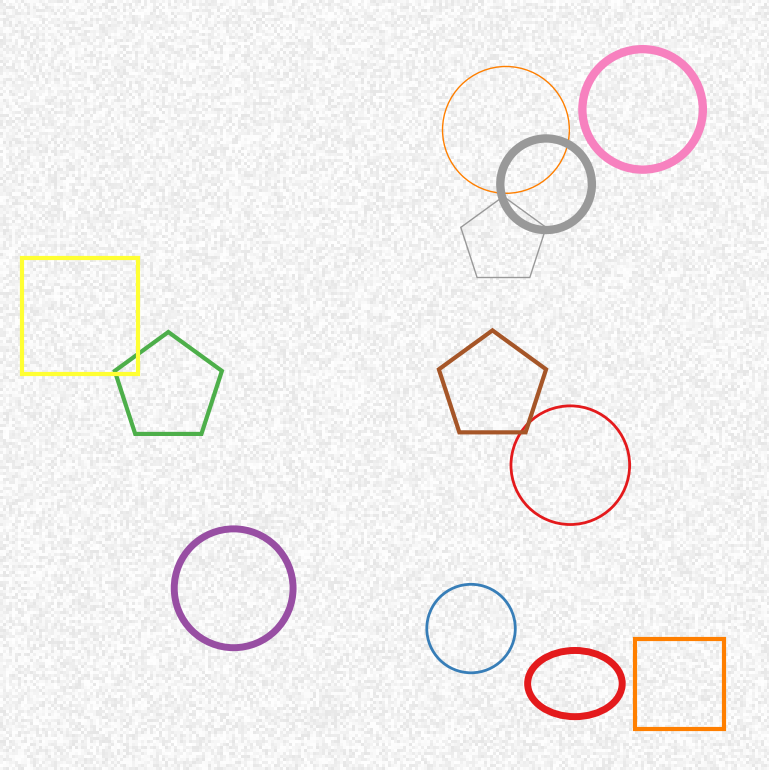[{"shape": "oval", "thickness": 2.5, "radius": 0.31, "center": [0.747, 0.112]}, {"shape": "circle", "thickness": 1, "radius": 0.39, "center": [0.741, 0.396]}, {"shape": "circle", "thickness": 1, "radius": 0.29, "center": [0.612, 0.184]}, {"shape": "pentagon", "thickness": 1.5, "radius": 0.37, "center": [0.219, 0.496]}, {"shape": "circle", "thickness": 2.5, "radius": 0.39, "center": [0.303, 0.236]}, {"shape": "circle", "thickness": 0.5, "radius": 0.41, "center": [0.657, 0.831]}, {"shape": "square", "thickness": 1.5, "radius": 0.29, "center": [0.883, 0.112]}, {"shape": "square", "thickness": 1.5, "radius": 0.37, "center": [0.104, 0.59]}, {"shape": "pentagon", "thickness": 1.5, "radius": 0.37, "center": [0.64, 0.498]}, {"shape": "circle", "thickness": 3, "radius": 0.39, "center": [0.835, 0.858]}, {"shape": "pentagon", "thickness": 0.5, "radius": 0.29, "center": [0.654, 0.687]}, {"shape": "circle", "thickness": 3, "radius": 0.3, "center": [0.709, 0.761]}]